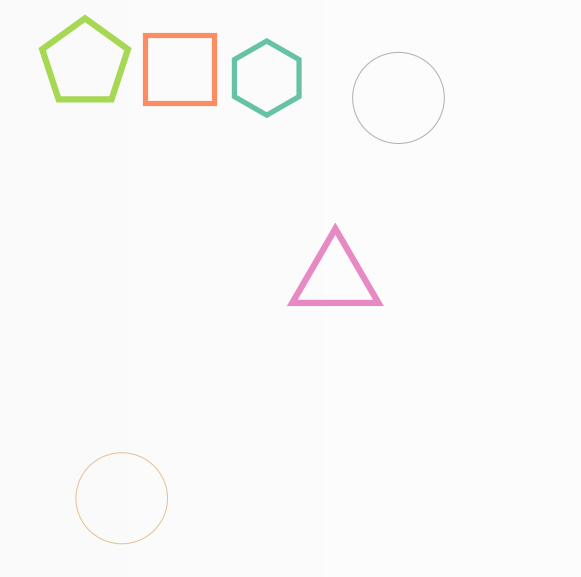[{"shape": "hexagon", "thickness": 2.5, "radius": 0.32, "center": [0.459, 0.864]}, {"shape": "square", "thickness": 2.5, "radius": 0.3, "center": [0.309, 0.88]}, {"shape": "triangle", "thickness": 3, "radius": 0.43, "center": [0.577, 0.517]}, {"shape": "pentagon", "thickness": 3, "radius": 0.39, "center": [0.146, 0.89]}, {"shape": "circle", "thickness": 0.5, "radius": 0.39, "center": [0.209, 0.136]}, {"shape": "circle", "thickness": 0.5, "radius": 0.39, "center": [0.686, 0.83]}]